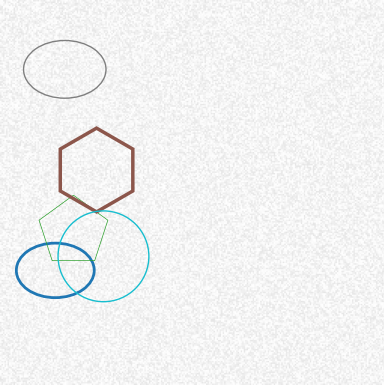[{"shape": "oval", "thickness": 2, "radius": 0.51, "center": [0.144, 0.298]}, {"shape": "pentagon", "thickness": 0.5, "radius": 0.47, "center": [0.191, 0.399]}, {"shape": "hexagon", "thickness": 2.5, "radius": 0.54, "center": [0.251, 0.558]}, {"shape": "oval", "thickness": 1, "radius": 0.54, "center": [0.168, 0.82]}, {"shape": "circle", "thickness": 1, "radius": 0.59, "center": [0.269, 0.334]}]